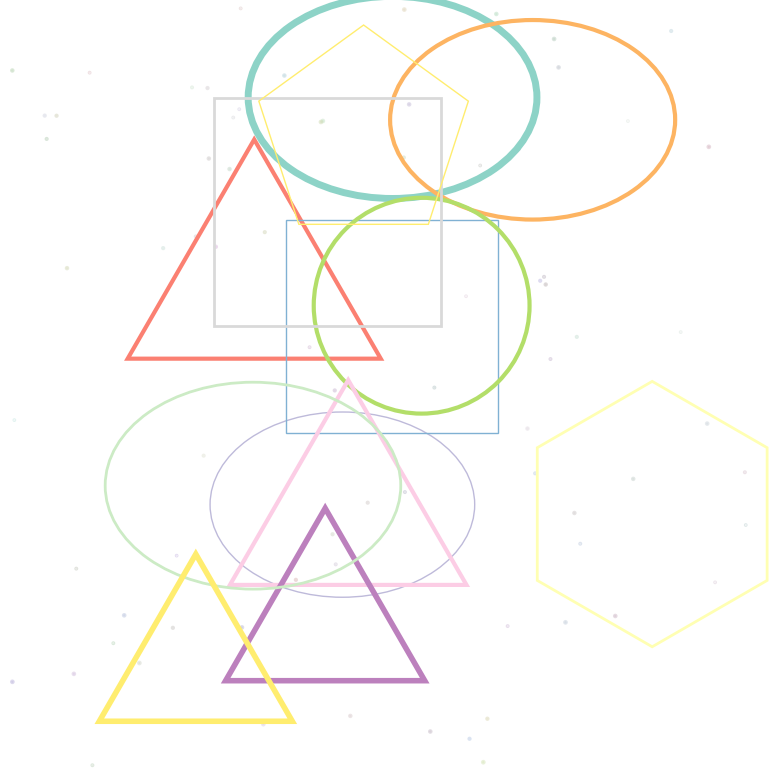[{"shape": "oval", "thickness": 2.5, "radius": 0.94, "center": [0.51, 0.873]}, {"shape": "hexagon", "thickness": 1, "radius": 0.86, "center": [0.847, 0.332]}, {"shape": "oval", "thickness": 0.5, "radius": 0.86, "center": [0.445, 0.345]}, {"shape": "triangle", "thickness": 1.5, "radius": 0.95, "center": [0.33, 0.629]}, {"shape": "square", "thickness": 0.5, "radius": 0.69, "center": [0.509, 0.576]}, {"shape": "oval", "thickness": 1.5, "radius": 0.93, "center": [0.692, 0.844]}, {"shape": "circle", "thickness": 1.5, "radius": 0.7, "center": [0.548, 0.603]}, {"shape": "triangle", "thickness": 1.5, "radius": 0.89, "center": [0.452, 0.329]}, {"shape": "square", "thickness": 1, "radius": 0.74, "center": [0.425, 0.725]}, {"shape": "triangle", "thickness": 2, "radius": 0.75, "center": [0.422, 0.191]}, {"shape": "oval", "thickness": 1, "radius": 0.96, "center": [0.329, 0.369]}, {"shape": "triangle", "thickness": 2, "radius": 0.72, "center": [0.254, 0.136]}, {"shape": "pentagon", "thickness": 0.5, "radius": 0.72, "center": [0.472, 0.824]}]